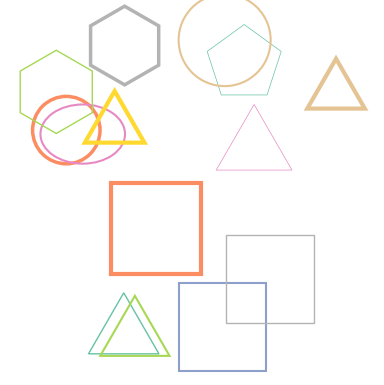[{"shape": "triangle", "thickness": 1, "radius": 0.53, "center": [0.321, 0.134]}, {"shape": "pentagon", "thickness": 0.5, "radius": 0.51, "center": [0.634, 0.835]}, {"shape": "square", "thickness": 3, "radius": 0.58, "center": [0.404, 0.406]}, {"shape": "circle", "thickness": 2.5, "radius": 0.44, "center": [0.172, 0.662]}, {"shape": "square", "thickness": 1.5, "radius": 0.57, "center": [0.578, 0.15]}, {"shape": "oval", "thickness": 1.5, "radius": 0.55, "center": [0.215, 0.652]}, {"shape": "triangle", "thickness": 0.5, "radius": 0.57, "center": [0.66, 0.615]}, {"shape": "hexagon", "thickness": 1, "radius": 0.54, "center": [0.146, 0.761]}, {"shape": "triangle", "thickness": 1.5, "radius": 0.52, "center": [0.35, 0.128]}, {"shape": "triangle", "thickness": 3, "radius": 0.45, "center": [0.298, 0.674]}, {"shape": "triangle", "thickness": 3, "radius": 0.43, "center": [0.873, 0.761]}, {"shape": "circle", "thickness": 1.5, "radius": 0.6, "center": [0.584, 0.896]}, {"shape": "hexagon", "thickness": 2.5, "radius": 0.51, "center": [0.324, 0.882]}, {"shape": "square", "thickness": 1, "radius": 0.57, "center": [0.701, 0.275]}]